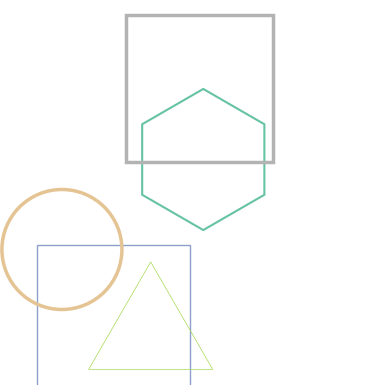[{"shape": "hexagon", "thickness": 1.5, "radius": 0.92, "center": [0.528, 0.586]}, {"shape": "square", "thickness": 1, "radius": 0.99, "center": [0.295, 0.166]}, {"shape": "triangle", "thickness": 0.5, "radius": 0.93, "center": [0.391, 0.134]}, {"shape": "circle", "thickness": 2.5, "radius": 0.78, "center": [0.161, 0.352]}, {"shape": "square", "thickness": 2.5, "radius": 0.95, "center": [0.519, 0.77]}]